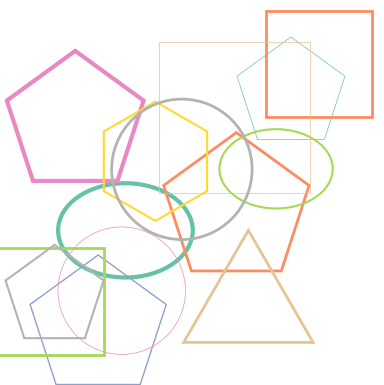[{"shape": "oval", "thickness": 3, "radius": 0.87, "center": [0.326, 0.402]}, {"shape": "pentagon", "thickness": 0.5, "radius": 0.74, "center": [0.756, 0.757]}, {"shape": "pentagon", "thickness": 2, "radius": 0.99, "center": [0.614, 0.457]}, {"shape": "square", "thickness": 2, "radius": 0.69, "center": [0.829, 0.834]}, {"shape": "pentagon", "thickness": 1, "radius": 0.93, "center": [0.255, 0.152]}, {"shape": "circle", "thickness": 0.5, "radius": 0.83, "center": [0.316, 0.245]}, {"shape": "pentagon", "thickness": 3, "radius": 0.93, "center": [0.195, 0.681]}, {"shape": "square", "thickness": 2, "radius": 0.7, "center": [0.132, 0.217]}, {"shape": "oval", "thickness": 1.5, "radius": 0.74, "center": [0.717, 0.561]}, {"shape": "hexagon", "thickness": 1.5, "radius": 0.77, "center": [0.404, 0.581]}, {"shape": "square", "thickness": 0.5, "radius": 0.98, "center": [0.61, 0.694]}, {"shape": "triangle", "thickness": 2, "radius": 0.97, "center": [0.645, 0.208]}, {"shape": "circle", "thickness": 2, "radius": 0.91, "center": [0.472, 0.56]}, {"shape": "pentagon", "thickness": 1.5, "radius": 0.67, "center": [0.142, 0.23]}]